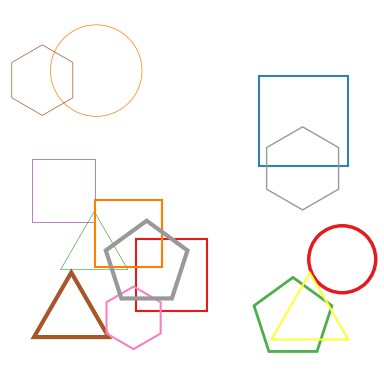[{"shape": "circle", "thickness": 2.5, "radius": 0.44, "center": [0.889, 0.327]}, {"shape": "square", "thickness": 1.5, "radius": 0.47, "center": [0.445, 0.286]}, {"shape": "square", "thickness": 1.5, "radius": 0.58, "center": [0.789, 0.686]}, {"shape": "pentagon", "thickness": 2, "radius": 0.53, "center": [0.761, 0.173]}, {"shape": "triangle", "thickness": 0.5, "radius": 0.5, "center": [0.245, 0.35]}, {"shape": "square", "thickness": 0.5, "radius": 0.41, "center": [0.164, 0.505]}, {"shape": "square", "thickness": 1.5, "radius": 0.43, "center": [0.333, 0.394]}, {"shape": "circle", "thickness": 0.5, "radius": 0.59, "center": [0.25, 0.817]}, {"shape": "triangle", "thickness": 1.5, "radius": 0.58, "center": [0.805, 0.176]}, {"shape": "triangle", "thickness": 3, "radius": 0.56, "center": [0.185, 0.18]}, {"shape": "hexagon", "thickness": 0.5, "radius": 0.46, "center": [0.11, 0.792]}, {"shape": "hexagon", "thickness": 1.5, "radius": 0.41, "center": [0.347, 0.174]}, {"shape": "hexagon", "thickness": 1, "radius": 0.54, "center": [0.786, 0.563]}, {"shape": "pentagon", "thickness": 3, "radius": 0.56, "center": [0.381, 0.315]}]